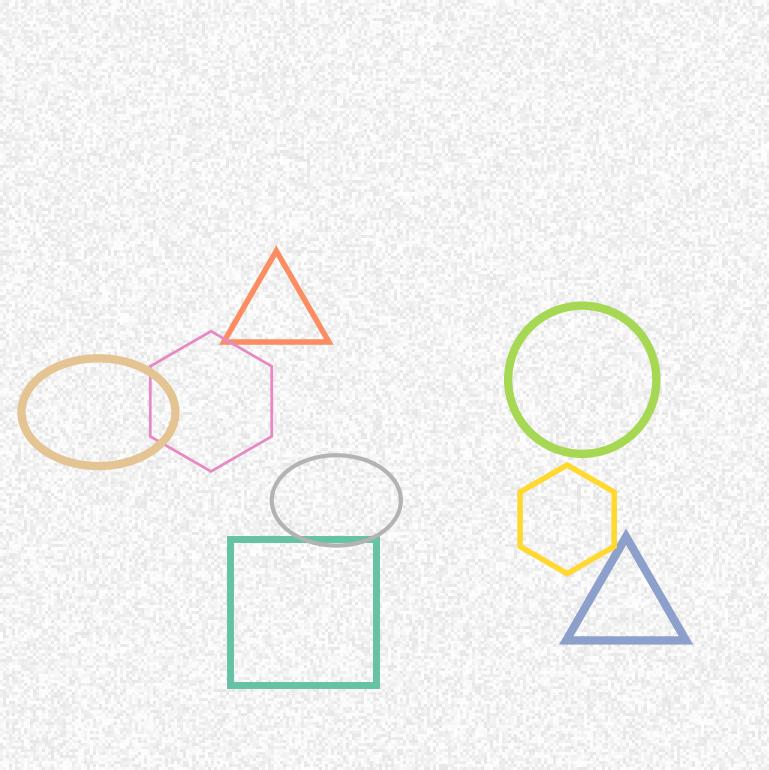[{"shape": "square", "thickness": 2.5, "radius": 0.47, "center": [0.393, 0.205]}, {"shape": "triangle", "thickness": 2, "radius": 0.39, "center": [0.359, 0.595]}, {"shape": "triangle", "thickness": 3, "radius": 0.45, "center": [0.813, 0.213]}, {"shape": "hexagon", "thickness": 1, "radius": 0.46, "center": [0.274, 0.479]}, {"shape": "circle", "thickness": 3, "radius": 0.48, "center": [0.756, 0.507]}, {"shape": "hexagon", "thickness": 2, "radius": 0.35, "center": [0.737, 0.326]}, {"shape": "oval", "thickness": 3, "radius": 0.5, "center": [0.128, 0.465]}, {"shape": "oval", "thickness": 1.5, "radius": 0.42, "center": [0.437, 0.35]}]